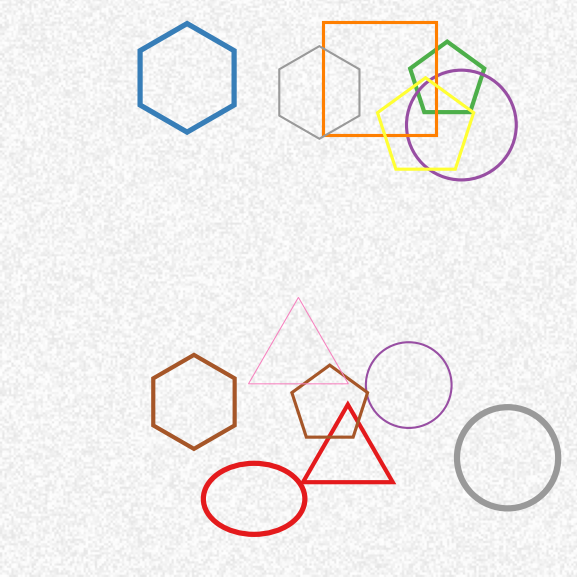[{"shape": "triangle", "thickness": 2, "radius": 0.45, "center": [0.602, 0.209]}, {"shape": "oval", "thickness": 2.5, "radius": 0.44, "center": [0.44, 0.135]}, {"shape": "hexagon", "thickness": 2.5, "radius": 0.47, "center": [0.324, 0.864]}, {"shape": "pentagon", "thickness": 2, "radius": 0.34, "center": [0.774, 0.86]}, {"shape": "circle", "thickness": 1, "radius": 0.37, "center": [0.708, 0.332]}, {"shape": "circle", "thickness": 1.5, "radius": 0.48, "center": [0.799, 0.783]}, {"shape": "square", "thickness": 1.5, "radius": 0.49, "center": [0.657, 0.864]}, {"shape": "pentagon", "thickness": 1.5, "radius": 0.44, "center": [0.737, 0.777]}, {"shape": "pentagon", "thickness": 1.5, "radius": 0.34, "center": [0.571, 0.298]}, {"shape": "hexagon", "thickness": 2, "radius": 0.41, "center": [0.336, 0.303]}, {"shape": "triangle", "thickness": 0.5, "radius": 0.5, "center": [0.517, 0.384]}, {"shape": "hexagon", "thickness": 1, "radius": 0.4, "center": [0.553, 0.839]}, {"shape": "circle", "thickness": 3, "radius": 0.44, "center": [0.879, 0.206]}]